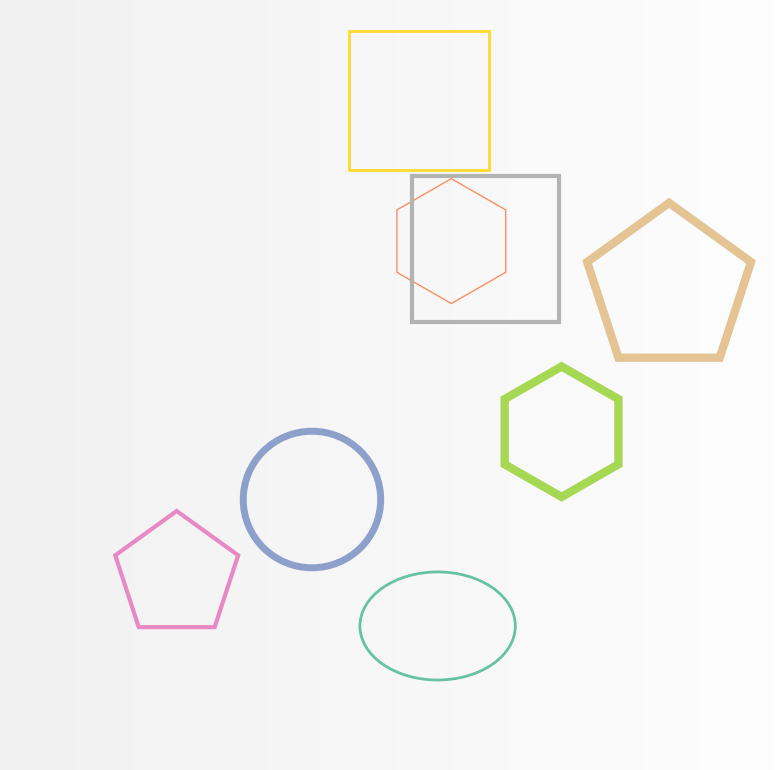[{"shape": "oval", "thickness": 1, "radius": 0.5, "center": [0.565, 0.187]}, {"shape": "hexagon", "thickness": 0.5, "radius": 0.41, "center": [0.582, 0.687]}, {"shape": "circle", "thickness": 2.5, "radius": 0.44, "center": [0.403, 0.351]}, {"shape": "pentagon", "thickness": 1.5, "radius": 0.42, "center": [0.228, 0.253]}, {"shape": "hexagon", "thickness": 3, "radius": 0.42, "center": [0.725, 0.439]}, {"shape": "square", "thickness": 1, "radius": 0.45, "center": [0.541, 0.87]}, {"shape": "pentagon", "thickness": 3, "radius": 0.56, "center": [0.863, 0.625]}, {"shape": "square", "thickness": 1.5, "radius": 0.47, "center": [0.626, 0.677]}]